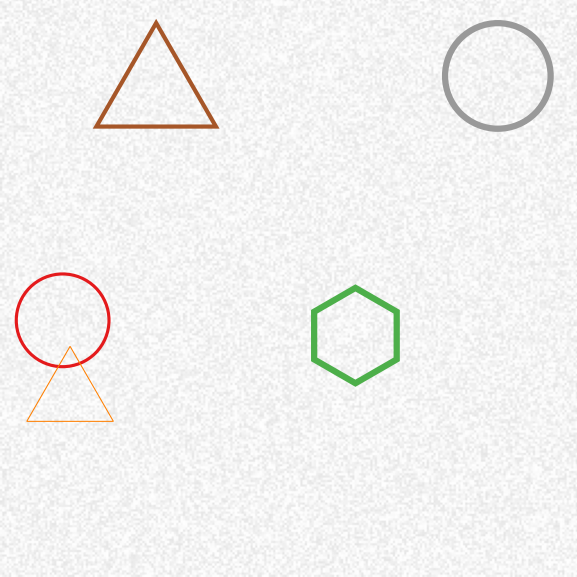[{"shape": "circle", "thickness": 1.5, "radius": 0.4, "center": [0.108, 0.444]}, {"shape": "hexagon", "thickness": 3, "radius": 0.41, "center": [0.615, 0.418]}, {"shape": "triangle", "thickness": 0.5, "radius": 0.43, "center": [0.121, 0.313]}, {"shape": "triangle", "thickness": 2, "radius": 0.6, "center": [0.27, 0.84]}, {"shape": "circle", "thickness": 3, "radius": 0.46, "center": [0.862, 0.868]}]